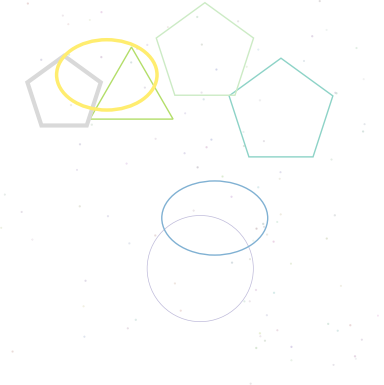[{"shape": "pentagon", "thickness": 1, "radius": 0.71, "center": [0.73, 0.707]}, {"shape": "circle", "thickness": 0.5, "radius": 0.69, "center": [0.52, 0.302]}, {"shape": "oval", "thickness": 1, "radius": 0.69, "center": [0.558, 0.434]}, {"shape": "triangle", "thickness": 1, "radius": 0.62, "center": [0.341, 0.753]}, {"shape": "pentagon", "thickness": 3, "radius": 0.5, "center": [0.166, 0.755]}, {"shape": "pentagon", "thickness": 1, "radius": 0.66, "center": [0.532, 0.86]}, {"shape": "oval", "thickness": 2.5, "radius": 0.65, "center": [0.277, 0.805]}]